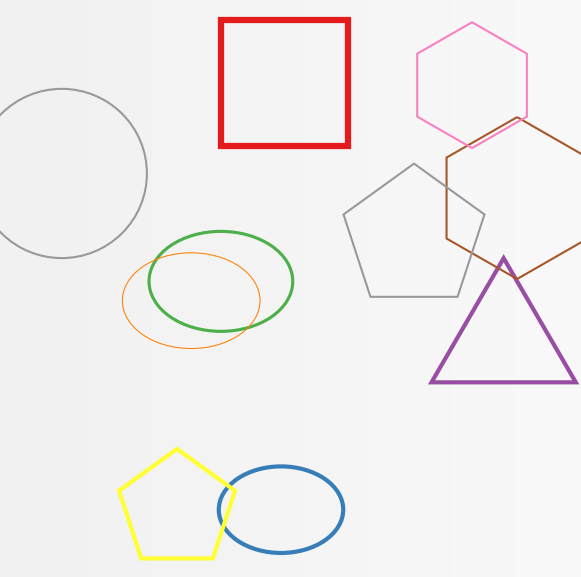[{"shape": "square", "thickness": 3, "radius": 0.55, "center": [0.489, 0.856]}, {"shape": "oval", "thickness": 2, "radius": 0.54, "center": [0.483, 0.117]}, {"shape": "oval", "thickness": 1.5, "radius": 0.62, "center": [0.38, 0.512]}, {"shape": "triangle", "thickness": 2, "radius": 0.72, "center": [0.867, 0.409]}, {"shape": "oval", "thickness": 0.5, "radius": 0.59, "center": [0.329, 0.479]}, {"shape": "pentagon", "thickness": 2, "radius": 0.52, "center": [0.305, 0.117]}, {"shape": "hexagon", "thickness": 1, "radius": 0.7, "center": [0.89, 0.656]}, {"shape": "hexagon", "thickness": 1, "radius": 0.54, "center": [0.812, 0.852]}, {"shape": "pentagon", "thickness": 1, "radius": 0.64, "center": [0.712, 0.588]}, {"shape": "circle", "thickness": 1, "radius": 0.73, "center": [0.106, 0.699]}]